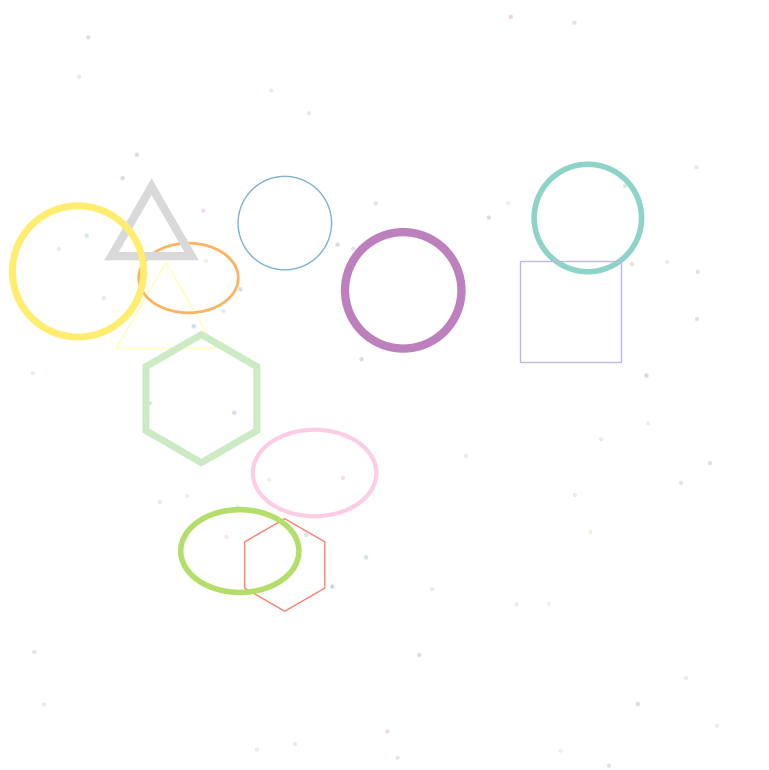[{"shape": "circle", "thickness": 2, "radius": 0.35, "center": [0.763, 0.717]}, {"shape": "triangle", "thickness": 0.5, "radius": 0.37, "center": [0.216, 0.585]}, {"shape": "square", "thickness": 0.5, "radius": 0.33, "center": [0.741, 0.595]}, {"shape": "hexagon", "thickness": 0.5, "radius": 0.3, "center": [0.37, 0.266]}, {"shape": "circle", "thickness": 0.5, "radius": 0.3, "center": [0.37, 0.71]}, {"shape": "oval", "thickness": 1, "radius": 0.32, "center": [0.245, 0.639]}, {"shape": "oval", "thickness": 2, "radius": 0.38, "center": [0.311, 0.284]}, {"shape": "oval", "thickness": 1.5, "radius": 0.4, "center": [0.409, 0.386]}, {"shape": "triangle", "thickness": 3, "radius": 0.3, "center": [0.197, 0.697]}, {"shape": "circle", "thickness": 3, "radius": 0.38, "center": [0.524, 0.623]}, {"shape": "hexagon", "thickness": 2.5, "radius": 0.42, "center": [0.262, 0.482]}, {"shape": "circle", "thickness": 2.5, "radius": 0.43, "center": [0.101, 0.648]}]